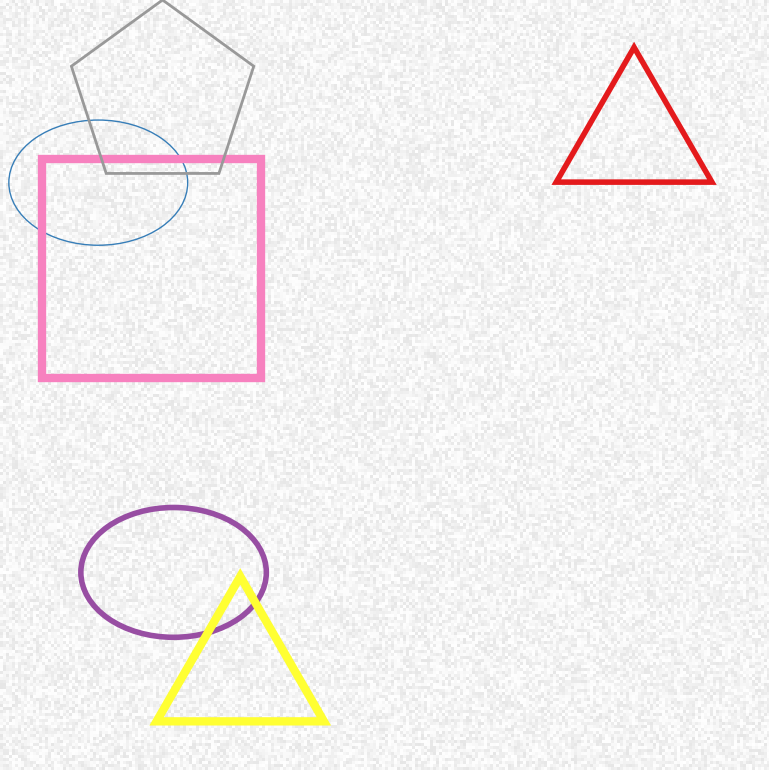[{"shape": "triangle", "thickness": 2, "radius": 0.58, "center": [0.823, 0.822]}, {"shape": "oval", "thickness": 0.5, "radius": 0.58, "center": [0.128, 0.763]}, {"shape": "oval", "thickness": 2, "radius": 0.6, "center": [0.225, 0.257]}, {"shape": "triangle", "thickness": 3, "radius": 0.63, "center": [0.312, 0.126]}, {"shape": "square", "thickness": 3, "radius": 0.71, "center": [0.197, 0.651]}, {"shape": "pentagon", "thickness": 1, "radius": 0.62, "center": [0.211, 0.876]}]